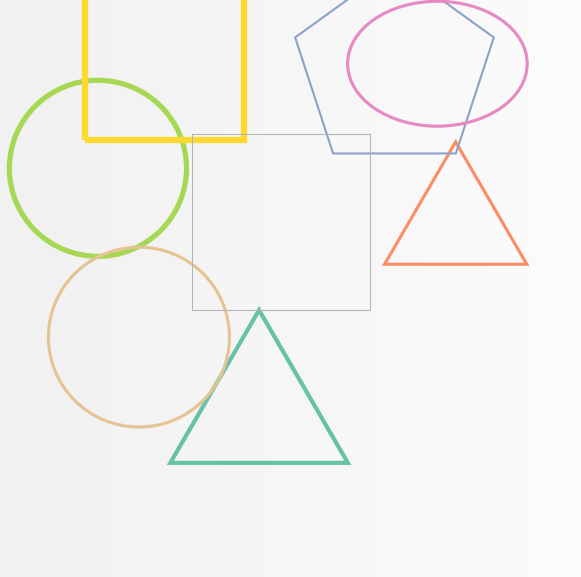[{"shape": "triangle", "thickness": 2, "radius": 0.88, "center": [0.446, 0.286]}, {"shape": "triangle", "thickness": 1.5, "radius": 0.71, "center": [0.784, 0.612]}, {"shape": "pentagon", "thickness": 1, "radius": 0.9, "center": [0.679, 0.879]}, {"shape": "oval", "thickness": 1.5, "radius": 0.77, "center": [0.752, 0.889]}, {"shape": "circle", "thickness": 2.5, "radius": 0.76, "center": [0.168, 0.708]}, {"shape": "square", "thickness": 3, "radius": 0.69, "center": [0.283, 0.894]}, {"shape": "circle", "thickness": 1.5, "radius": 0.78, "center": [0.239, 0.415]}, {"shape": "square", "thickness": 0.5, "radius": 0.77, "center": [0.484, 0.615]}]